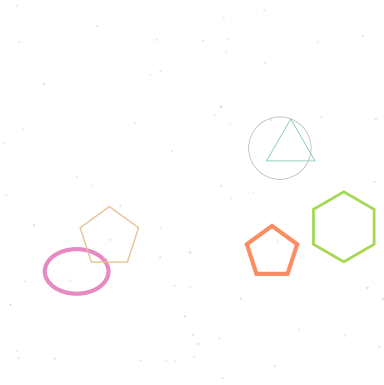[{"shape": "triangle", "thickness": 0.5, "radius": 0.36, "center": [0.755, 0.618]}, {"shape": "pentagon", "thickness": 3, "radius": 0.34, "center": [0.707, 0.344]}, {"shape": "oval", "thickness": 3, "radius": 0.41, "center": [0.199, 0.295]}, {"shape": "hexagon", "thickness": 2, "radius": 0.45, "center": [0.893, 0.411]}, {"shape": "pentagon", "thickness": 1, "radius": 0.4, "center": [0.284, 0.384]}, {"shape": "circle", "thickness": 0.5, "radius": 0.41, "center": [0.727, 0.615]}]